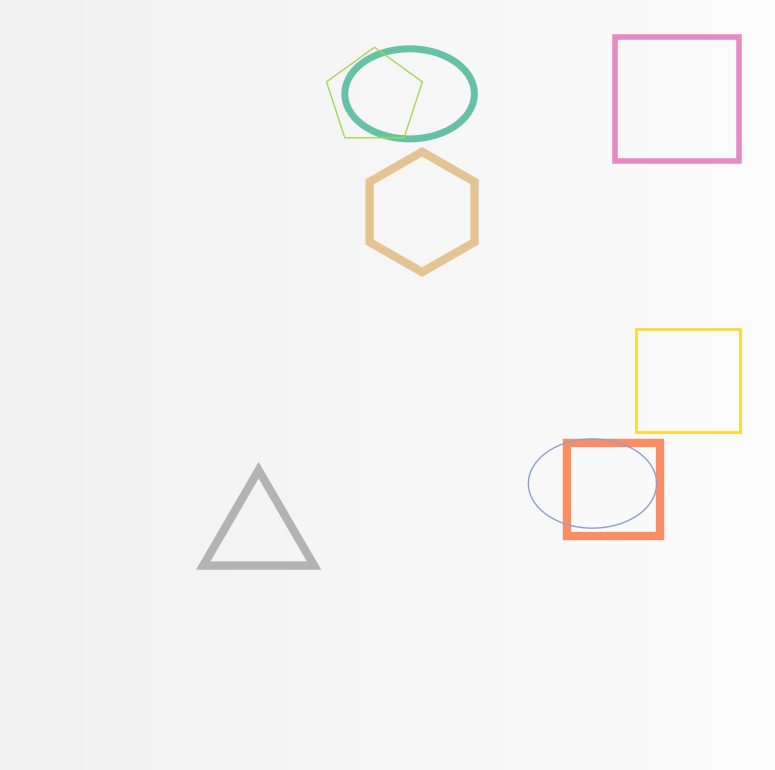[{"shape": "oval", "thickness": 2.5, "radius": 0.42, "center": [0.529, 0.878]}, {"shape": "square", "thickness": 3, "radius": 0.3, "center": [0.792, 0.364]}, {"shape": "oval", "thickness": 0.5, "radius": 0.41, "center": [0.765, 0.372]}, {"shape": "square", "thickness": 2, "radius": 0.4, "center": [0.874, 0.871]}, {"shape": "pentagon", "thickness": 0.5, "radius": 0.33, "center": [0.483, 0.874]}, {"shape": "square", "thickness": 1, "radius": 0.33, "center": [0.888, 0.506]}, {"shape": "hexagon", "thickness": 3, "radius": 0.39, "center": [0.545, 0.725]}, {"shape": "triangle", "thickness": 3, "radius": 0.41, "center": [0.334, 0.307]}]